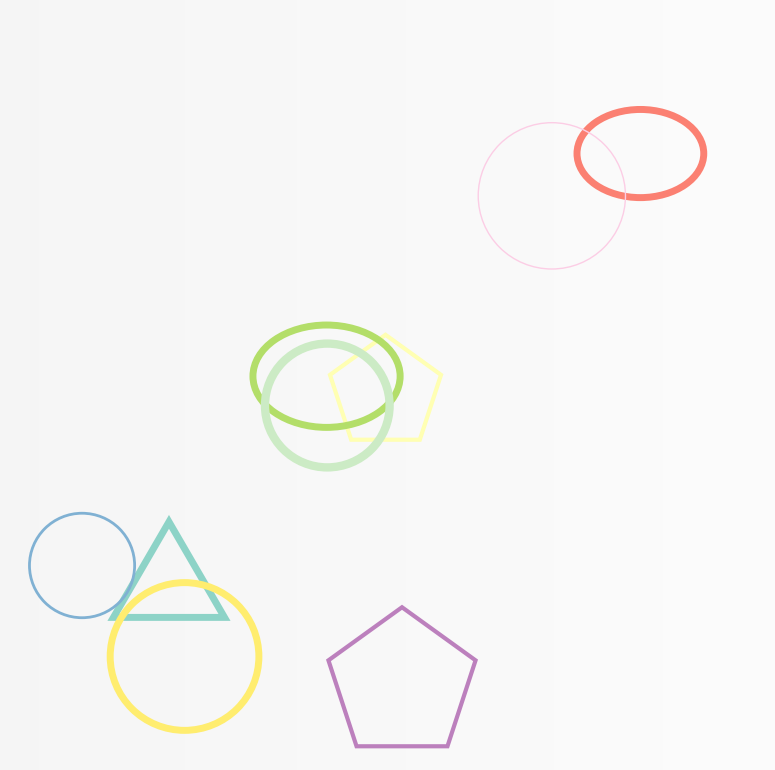[{"shape": "triangle", "thickness": 2.5, "radius": 0.41, "center": [0.218, 0.24]}, {"shape": "pentagon", "thickness": 1.5, "radius": 0.38, "center": [0.497, 0.49]}, {"shape": "oval", "thickness": 2.5, "radius": 0.41, "center": [0.826, 0.801]}, {"shape": "circle", "thickness": 1, "radius": 0.34, "center": [0.106, 0.266]}, {"shape": "oval", "thickness": 2.5, "radius": 0.47, "center": [0.421, 0.511]}, {"shape": "circle", "thickness": 0.5, "radius": 0.48, "center": [0.712, 0.746]}, {"shape": "pentagon", "thickness": 1.5, "radius": 0.5, "center": [0.519, 0.112]}, {"shape": "circle", "thickness": 3, "radius": 0.4, "center": [0.422, 0.473]}, {"shape": "circle", "thickness": 2.5, "radius": 0.48, "center": [0.238, 0.147]}]